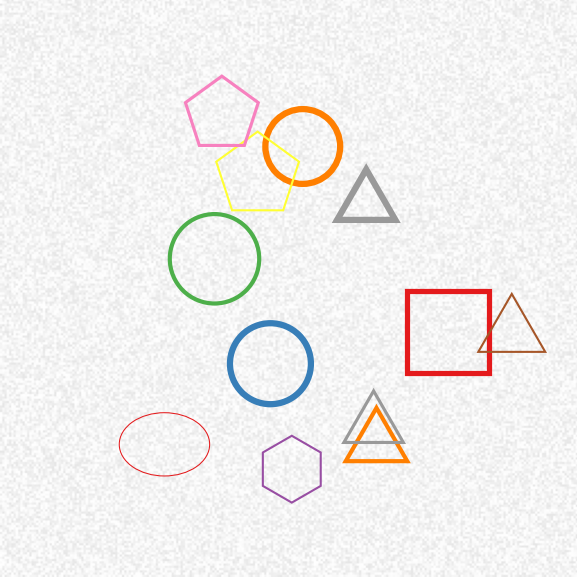[{"shape": "square", "thickness": 2.5, "radius": 0.36, "center": [0.776, 0.424]}, {"shape": "oval", "thickness": 0.5, "radius": 0.39, "center": [0.285, 0.23]}, {"shape": "circle", "thickness": 3, "radius": 0.35, "center": [0.468, 0.369]}, {"shape": "circle", "thickness": 2, "radius": 0.39, "center": [0.371, 0.551]}, {"shape": "hexagon", "thickness": 1, "radius": 0.29, "center": [0.505, 0.187]}, {"shape": "circle", "thickness": 3, "radius": 0.32, "center": [0.524, 0.745]}, {"shape": "triangle", "thickness": 2, "radius": 0.31, "center": [0.652, 0.231]}, {"shape": "pentagon", "thickness": 1, "radius": 0.38, "center": [0.446, 0.696]}, {"shape": "triangle", "thickness": 1, "radius": 0.33, "center": [0.886, 0.423]}, {"shape": "pentagon", "thickness": 1.5, "radius": 0.33, "center": [0.384, 0.801]}, {"shape": "triangle", "thickness": 1.5, "radius": 0.3, "center": [0.647, 0.263]}, {"shape": "triangle", "thickness": 3, "radius": 0.29, "center": [0.634, 0.647]}]